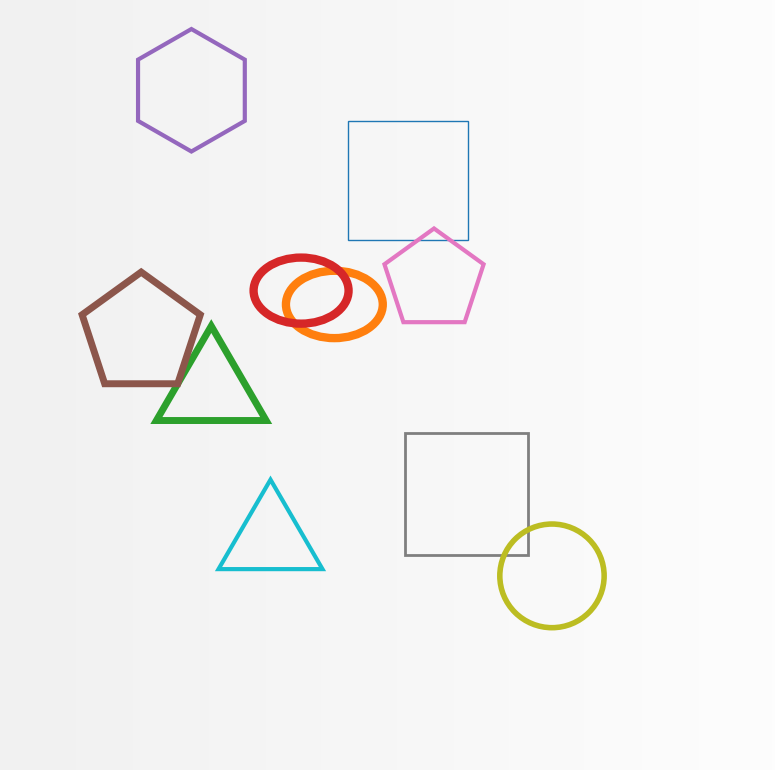[{"shape": "square", "thickness": 0.5, "radius": 0.39, "center": [0.526, 0.765]}, {"shape": "oval", "thickness": 3, "radius": 0.31, "center": [0.431, 0.605]}, {"shape": "triangle", "thickness": 2.5, "radius": 0.41, "center": [0.273, 0.495]}, {"shape": "oval", "thickness": 3, "radius": 0.31, "center": [0.388, 0.623]}, {"shape": "hexagon", "thickness": 1.5, "radius": 0.4, "center": [0.247, 0.883]}, {"shape": "pentagon", "thickness": 2.5, "radius": 0.4, "center": [0.182, 0.566]}, {"shape": "pentagon", "thickness": 1.5, "radius": 0.34, "center": [0.56, 0.636]}, {"shape": "square", "thickness": 1, "radius": 0.4, "center": [0.602, 0.358]}, {"shape": "circle", "thickness": 2, "radius": 0.34, "center": [0.712, 0.252]}, {"shape": "triangle", "thickness": 1.5, "radius": 0.39, "center": [0.349, 0.3]}]